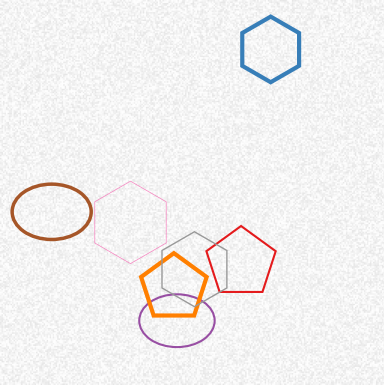[{"shape": "pentagon", "thickness": 1.5, "radius": 0.47, "center": [0.626, 0.318]}, {"shape": "hexagon", "thickness": 3, "radius": 0.43, "center": [0.703, 0.872]}, {"shape": "oval", "thickness": 1.5, "radius": 0.49, "center": [0.46, 0.167]}, {"shape": "pentagon", "thickness": 3, "radius": 0.45, "center": [0.452, 0.253]}, {"shape": "oval", "thickness": 2.5, "radius": 0.51, "center": [0.134, 0.45]}, {"shape": "hexagon", "thickness": 0.5, "radius": 0.54, "center": [0.339, 0.422]}, {"shape": "hexagon", "thickness": 1, "radius": 0.49, "center": [0.505, 0.301]}]